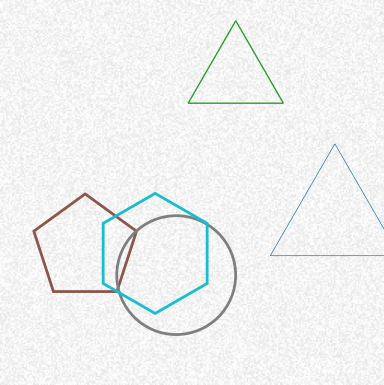[{"shape": "triangle", "thickness": 0.5, "radius": 0.97, "center": [0.87, 0.433]}, {"shape": "triangle", "thickness": 1, "radius": 0.71, "center": [0.612, 0.803]}, {"shape": "pentagon", "thickness": 2, "radius": 0.7, "center": [0.221, 0.356]}, {"shape": "circle", "thickness": 2, "radius": 0.77, "center": [0.458, 0.285]}, {"shape": "hexagon", "thickness": 2, "radius": 0.78, "center": [0.403, 0.342]}]